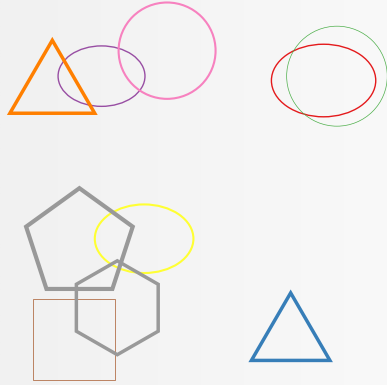[{"shape": "oval", "thickness": 1, "radius": 0.67, "center": [0.835, 0.791]}, {"shape": "triangle", "thickness": 2.5, "radius": 0.58, "center": [0.75, 0.122]}, {"shape": "circle", "thickness": 0.5, "radius": 0.65, "center": [0.87, 0.802]}, {"shape": "oval", "thickness": 1, "radius": 0.56, "center": [0.262, 0.802]}, {"shape": "triangle", "thickness": 2.5, "radius": 0.63, "center": [0.135, 0.769]}, {"shape": "oval", "thickness": 1.5, "radius": 0.64, "center": [0.372, 0.38]}, {"shape": "square", "thickness": 0.5, "radius": 0.53, "center": [0.191, 0.119]}, {"shape": "circle", "thickness": 1.5, "radius": 0.63, "center": [0.431, 0.868]}, {"shape": "pentagon", "thickness": 3, "radius": 0.72, "center": [0.205, 0.367]}, {"shape": "hexagon", "thickness": 2.5, "radius": 0.61, "center": [0.303, 0.201]}]